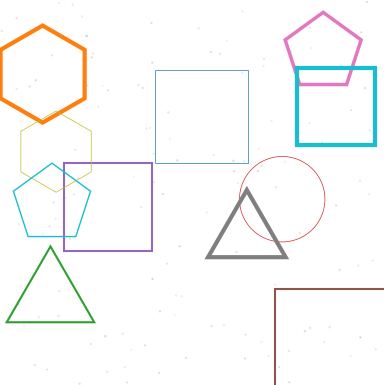[{"shape": "square", "thickness": 0.5, "radius": 0.61, "center": [0.524, 0.698]}, {"shape": "hexagon", "thickness": 3, "radius": 0.63, "center": [0.111, 0.808]}, {"shape": "triangle", "thickness": 1.5, "radius": 0.66, "center": [0.131, 0.229]}, {"shape": "circle", "thickness": 0.5, "radius": 0.55, "center": [0.733, 0.483]}, {"shape": "square", "thickness": 1.5, "radius": 0.57, "center": [0.281, 0.462]}, {"shape": "square", "thickness": 1.5, "radius": 0.72, "center": [0.86, 0.104]}, {"shape": "pentagon", "thickness": 2.5, "radius": 0.52, "center": [0.839, 0.864]}, {"shape": "triangle", "thickness": 3, "radius": 0.58, "center": [0.641, 0.39]}, {"shape": "hexagon", "thickness": 0.5, "radius": 0.53, "center": [0.146, 0.606]}, {"shape": "pentagon", "thickness": 1, "radius": 0.53, "center": [0.135, 0.471]}, {"shape": "square", "thickness": 3, "radius": 0.5, "center": [0.872, 0.724]}]